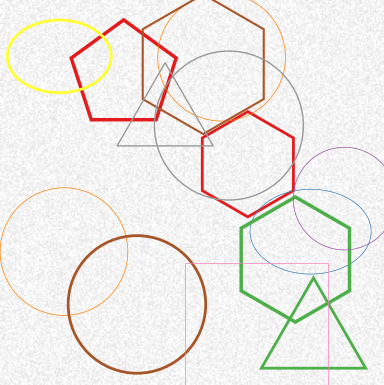[{"shape": "pentagon", "thickness": 2.5, "radius": 0.72, "center": [0.321, 0.805]}, {"shape": "hexagon", "thickness": 2, "radius": 0.68, "center": [0.644, 0.573]}, {"shape": "oval", "thickness": 0.5, "radius": 0.79, "center": [0.807, 0.398]}, {"shape": "hexagon", "thickness": 2.5, "radius": 0.81, "center": [0.767, 0.326]}, {"shape": "triangle", "thickness": 2, "radius": 0.78, "center": [0.814, 0.122]}, {"shape": "circle", "thickness": 0.5, "radius": 0.67, "center": [0.895, 0.484]}, {"shape": "circle", "thickness": 0.5, "radius": 0.83, "center": [0.576, 0.851]}, {"shape": "circle", "thickness": 0.5, "radius": 0.83, "center": [0.166, 0.347]}, {"shape": "oval", "thickness": 2, "radius": 0.67, "center": [0.154, 0.854]}, {"shape": "hexagon", "thickness": 1.5, "radius": 0.91, "center": [0.528, 0.833]}, {"shape": "circle", "thickness": 2, "radius": 0.89, "center": [0.356, 0.209]}, {"shape": "square", "thickness": 0.5, "radius": 0.93, "center": [0.666, 0.132]}, {"shape": "triangle", "thickness": 1, "radius": 0.72, "center": [0.429, 0.693]}, {"shape": "circle", "thickness": 1, "radius": 0.97, "center": [0.595, 0.674]}]